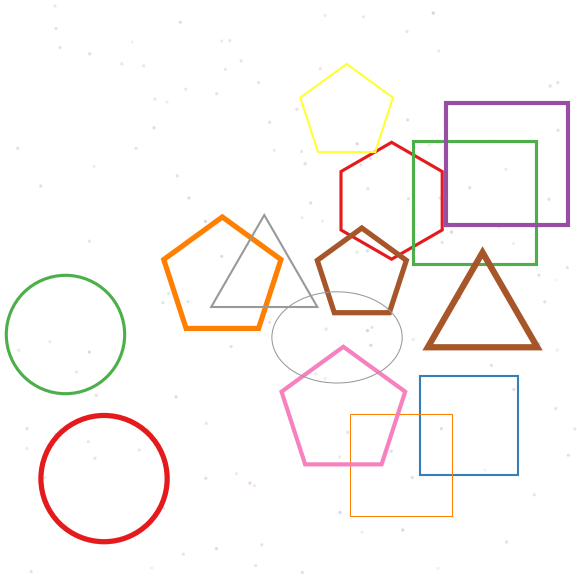[{"shape": "hexagon", "thickness": 1.5, "radius": 0.51, "center": [0.678, 0.651]}, {"shape": "circle", "thickness": 2.5, "radius": 0.55, "center": [0.18, 0.17]}, {"shape": "square", "thickness": 1, "radius": 0.43, "center": [0.813, 0.263]}, {"shape": "square", "thickness": 1.5, "radius": 0.53, "center": [0.822, 0.649]}, {"shape": "circle", "thickness": 1.5, "radius": 0.51, "center": [0.113, 0.42]}, {"shape": "square", "thickness": 2, "radius": 0.53, "center": [0.878, 0.716]}, {"shape": "square", "thickness": 0.5, "radius": 0.44, "center": [0.694, 0.194]}, {"shape": "pentagon", "thickness": 2.5, "radius": 0.53, "center": [0.385, 0.517]}, {"shape": "pentagon", "thickness": 1, "radius": 0.42, "center": [0.6, 0.804]}, {"shape": "triangle", "thickness": 3, "radius": 0.55, "center": [0.836, 0.453]}, {"shape": "pentagon", "thickness": 2.5, "radius": 0.41, "center": [0.627, 0.523]}, {"shape": "pentagon", "thickness": 2, "radius": 0.56, "center": [0.595, 0.286]}, {"shape": "oval", "thickness": 0.5, "radius": 0.56, "center": [0.584, 0.415]}, {"shape": "triangle", "thickness": 1, "radius": 0.53, "center": [0.458, 0.521]}]